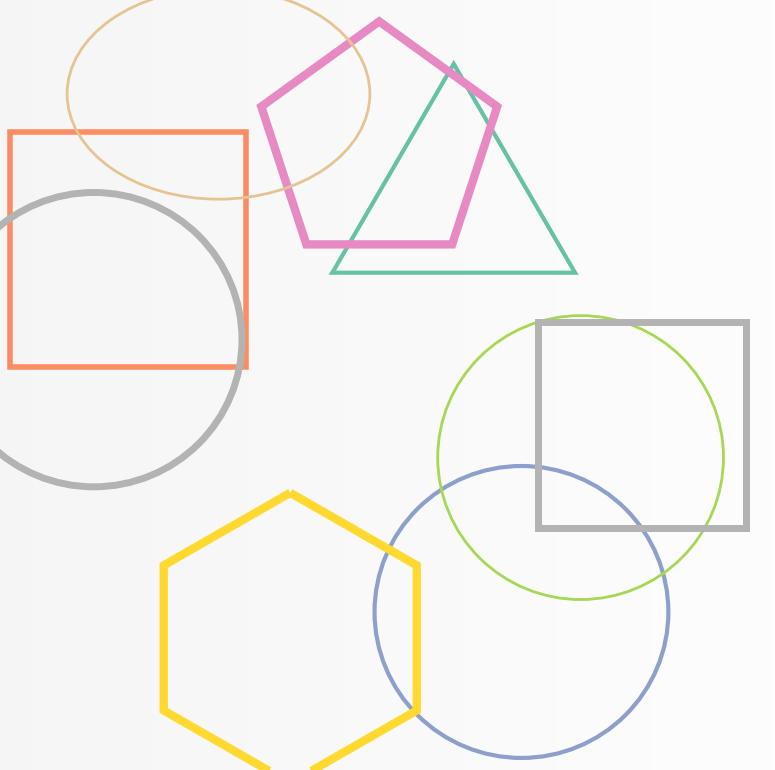[{"shape": "triangle", "thickness": 1.5, "radius": 0.9, "center": [0.585, 0.736]}, {"shape": "square", "thickness": 2, "radius": 0.76, "center": [0.165, 0.676]}, {"shape": "circle", "thickness": 1.5, "radius": 0.95, "center": [0.673, 0.205]}, {"shape": "pentagon", "thickness": 3, "radius": 0.8, "center": [0.489, 0.812]}, {"shape": "circle", "thickness": 1, "radius": 0.92, "center": [0.749, 0.406]}, {"shape": "hexagon", "thickness": 3, "radius": 0.94, "center": [0.374, 0.172]}, {"shape": "oval", "thickness": 1, "radius": 0.98, "center": [0.282, 0.878]}, {"shape": "square", "thickness": 2.5, "radius": 0.67, "center": [0.829, 0.448]}, {"shape": "circle", "thickness": 2.5, "radius": 0.96, "center": [0.121, 0.559]}]